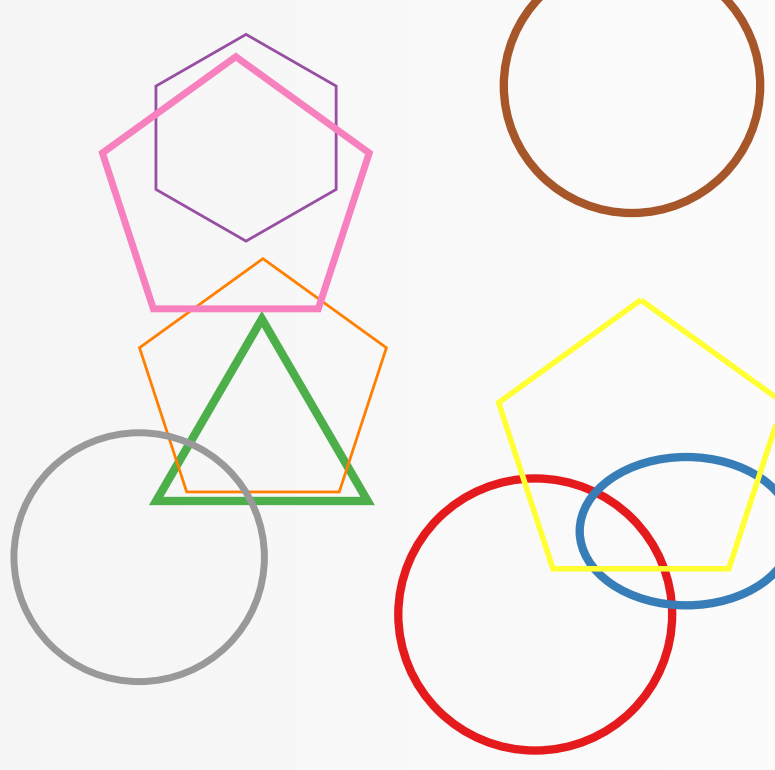[{"shape": "circle", "thickness": 3, "radius": 0.88, "center": [0.691, 0.202]}, {"shape": "oval", "thickness": 3, "radius": 0.69, "center": [0.886, 0.31]}, {"shape": "triangle", "thickness": 3, "radius": 0.79, "center": [0.338, 0.428]}, {"shape": "hexagon", "thickness": 1, "radius": 0.67, "center": [0.317, 0.821]}, {"shape": "pentagon", "thickness": 1, "radius": 0.84, "center": [0.339, 0.497]}, {"shape": "pentagon", "thickness": 2, "radius": 0.97, "center": [0.827, 0.417]}, {"shape": "circle", "thickness": 3, "radius": 0.83, "center": [0.815, 0.889]}, {"shape": "pentagon", "thickness": 2.5, "radius": 0.91, "center": [0.304, 0.745]}, {"shape": "circle", "thickness": 2.5, "radius": 0.81, "center": [0.18, 0.276]}]